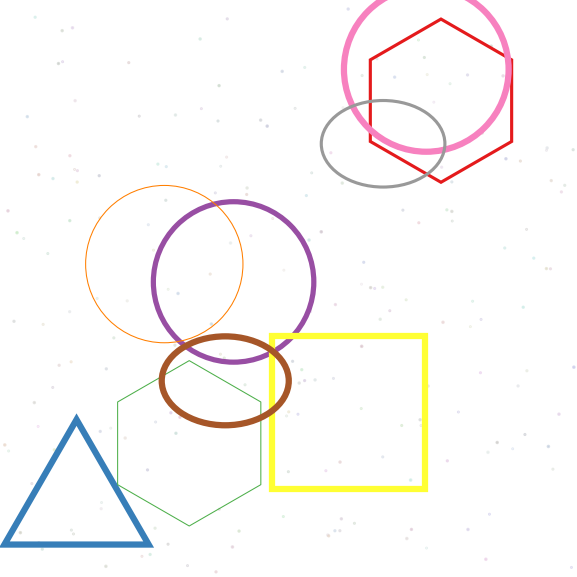[{"shape": "hexagon", "thickness": 1.5, "radius": 0.71, "center": [0.764, 0.825]}, {"shape": "triangle", "thickness": 3, "radius": 0.72, "center": [0.133, 0.128]}, {"shape": "hexagon", "thickness": 0.5, "radius": 0.72, "center": [0.328, 0.231]}, {"shape": "circle", "thickness": 2.5, "radius": 0.69, "center": [0.404, 0.511]}, {"shape": "circle", "thickness": 0.5, "radius": 0.68, "center": [0.284, 0.542]}, {"shape": "square", "thickness": 3, "radius": 0.66, "center": [0.604, 0.285]}, {"shape": "oval", "thickness": 3, "radius": 0.55, "center": [0.39, 0.34]}, {"shape": "circle", "thickness": 3, "radius": 0.71, "center": [0.738, 0.879]}, {"shape": "oval", "thickness": 1.5, "radius": 0.54, "center": [0.663, 0.75]}]